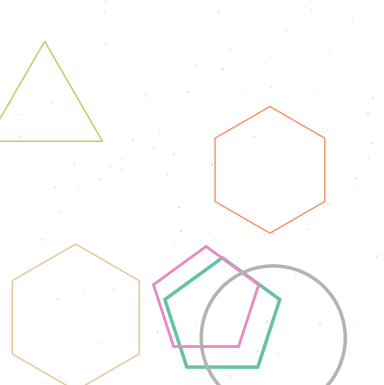[{"shape": "pentagon", "thickness": 2.5, "radius": 0.78, "center": [0.577, 0.174]}, {"shape": "hexagon", "thickness": 1, "radius": 0.82, "center": [0.701, 0.559]}, {"shape": "pentagon", "thickness": 2, "radius": 0.72, "center": [0.535, 0.216]}, {"shape": "triangle", "thickness": 1, "radius": 0.87, "center": [0.116, 0.72]}, {"shape": "hexagon", "thickness": 1, "radius": 0.95, "center": [0.197, 0.176]}, {"shape": "circle", "thickness": 2.5, "radius": 0.94, "center": [0.71, 0.122]}]